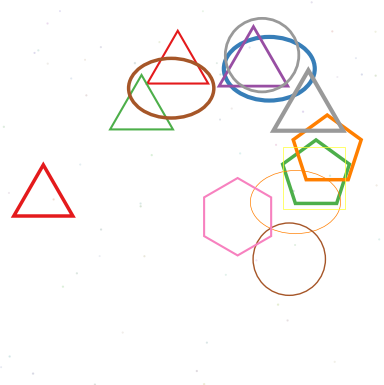[{"shape": "triangle", "thickness": 1.5, "radius": 0.46, "center": [0.462, 0.829]}, {"shape": "triangle", "thickness": 2.5, "radius": 0.44, "center": [0.112, 0.483]}, {"shape": "oval", "thickness": 3, "radius": 0.59, "center": [0.699, 0.821]}, {"shape": "triangle", "thickness": 1.5, "radius": 0.47, "center": [0.368, 0.711]}, {"shape": "pentagon", "thickness": 2.5, "radius": 0.46, "center": [0.821, 0.545]}, {"shape": "triangle", "thickness": 2, "radius": 0.52, "center": [0.658, 0.828]}, {"shape": "pentagon", "thickness": 2.5, "radius": 0.46, "center": [0.85, 0.608]}, {"shape": "oval", "thickness": 0.5, "radius": 0.59, "center": [0.767, 0.475]}, {"shape": "square", "thickness": 0.5, "radius": 0.4, "center": [0.817, 0.538]}, {"shape": "circle", "thickness": 1, "radius": 0.47, "center": [0.751, 0.327]}, {"shape": "oval", "thickness": 2.5, "radius": 0.55, "center": [0.445, 0.771]}, {"shape": "hexagon", "thickness": 1.5, "radius": 0.5, "center": [0.617, 0.437]}, {"shape": "triangle", "thickness": 3, "radius": 0.52, "center": [0.801, 0.713]}, {"shape": "circle", "thickness": 2, "radius": 0.48, "center": [0.681, 0.857]}]